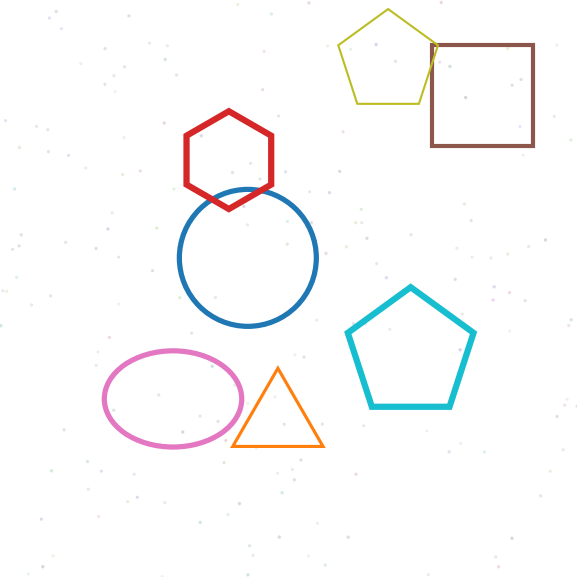[{"shape": "circle", "thickness": 2.5, "radius": 0.59, "center": [0.429, 0.553]}, {"shape": "triangle", "thickness": 1.5, "radius": 0.45, "center": [0.481, 0.271]}, {"shape": "hexagon", "thickness": 3, "radius": 0.42, "center": [0.396, 0.722]}, {"shape": "square", "thickness": 2, "radius": 0.44, "center": [0.835, 0.834]}, {"shape": "oval", "thickness": 2.5, "radius": 0.59, "center": [0.3, 0.308]}, {"shape": "pentagon", "thickness": 1, "radius": 0.45, "center": [0.672, 0.893]}, {"shape": "pentagon", "thickness": 3, "radius": 0.57, "center": [0.711, 0.387]}]